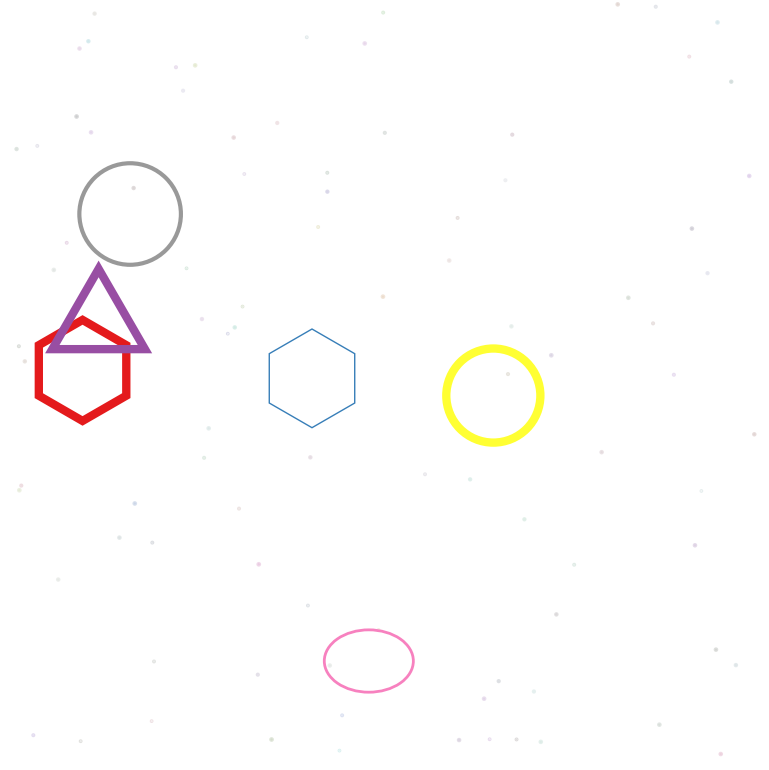[{"shape": "hexagon", "thickness": 3, "radius": 0.33, "center": [0.107, 0.519]}, {"shape": "hexagon", "thickness": 0.5, "radius": 0.32, "center": [0.405, 0.509]}, {"shape": "triangle", "thickness": 3, "radius": 0.35, "center": [0.128, 0.581]}, {"shape": "circle", "thickness": 3, "radius": 0.31, "center": [0.641, 0.486]}, {"shape": "oval", "thickness": 1, "radius": 0.29, "center": [0.479, 0.142]}, {"shape": "circle", "thickness": 1.5, "radius": 0.33, "center": [0.169, 0.722]}]